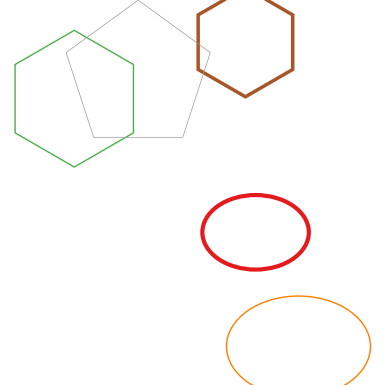[{"shape": "oval", "thickness": 3, "radius": 0.69, "center": [0.664, 0.397]}, {"shape": "hexagon", "thickness": 1, "radius": 0.89, "center": [0.193, 0.744]}, {"shape": "oval", "thickness": 1, "radius": 0.93, "center": [0.775, 0.1]}, {"shape": "hexagon", "thickness": 2.5, "radius": 0.71, "center": [0.637, 0.89]}, {"shape": "pentagon", "thickness": 0.5, "radius": 0.98, "center": [0.359, 0.803]}]